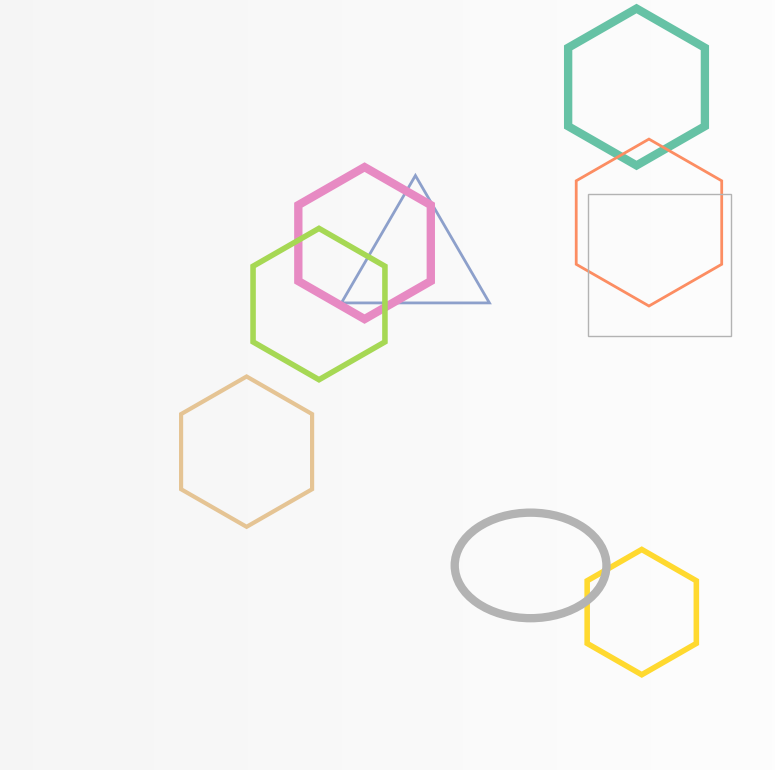[{"shape": "hexagon", "thickness": 3, "radius": 0.51, "center": [0.821, 0.887]}, {"shape": "hexagon", "thickness": 1, "radius": 0.54, "center": [0.837, 0.711]}, {"shape": "triangle", "thickness": 1, "radius": 0.55, "center": [0.536, 0.662]}, {"shape": "hexagon", "thickness": 3, "radius": 0.49, "center": [0.47, 0.684]}, {"shape": "hexagon", "thickness": 2, "radius": 0.49, "center": [0.412, 0.605]}, {"shape": "hexagon", "thickness": 2, "radius": 0.41, "center": [0.828, 0.205]}, {"shape": "hexagon", "thickness": 1.5, "radius": 0.49, "center": [0.318, 0.413]}, {"shape": "square", "thickness": 0.5, "radius": 0.46, "center": [0.851, 0.656]}, {"shape": "oval", "thickness": 3, "radius": 0.49, "center": [0.685, 0.266]}]